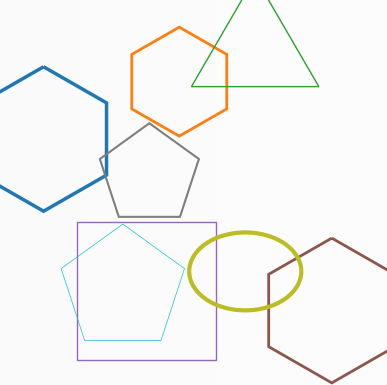[{"shape": "hexagon", "thickness": 2.5, "radius": 0.94, "center": [0.112, 0.639]}, {"shape": "hexagon", "thickness": 2, "radius": 0.71, "center": [0.463, 0.788]}, {"shape": "triangle", "thickness": 1, "radius": 0.95, "center": [0.658, 0.87]}, {"shape": "square", "thickness": 1, "radius": 0.9, "center": [0.377, 0.245]}, {"shape": "hexagon", "thickness": 2, "radius": 0.94, "center": [0.856, 0.194]}, {"shape": "pentagon", "thickness": 1.5, "radius": 0.67, "center": [0.385, 0.545]}, {"shape": "oval", "thickness": 3, "radius": 0.72, "center": [0.633, 0.295]}, {"shape": "pentagon", "thickness": 0.5, "radius": 0.84, "center": [0.317, 0.251]}]